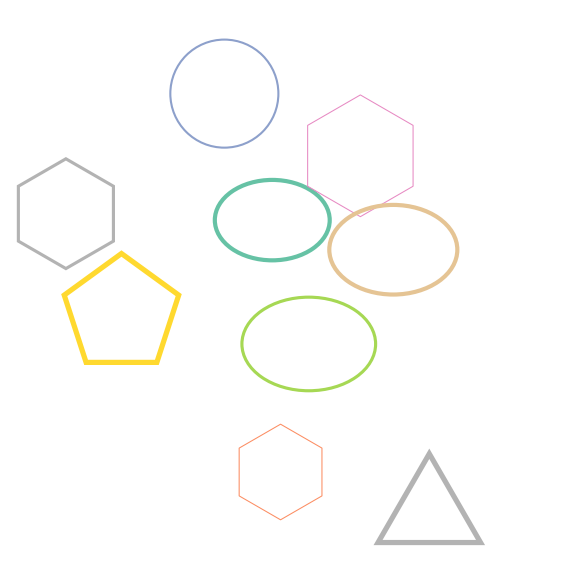[{"shape": "oval", "thickness": 2, "radius": 0.5, "center": [0.471, 0.618]}, {"shape": "hexagon", "thickness": 0.5, "radius": 0.41, "center": [0.486, 0.182]}, {"shape": "circle", "thickness": 1, "radius": 0.47, "center": [0.388, 0.837]}, {"shape": "hexagon", "thickness": 0.5, "radius": 0.53, "center": [0.624, 0.729]}, {"shape": "oval", "thickness": 1.5, "radius": 0.58, "center": [0.535, 0.404]}, {"shape": "pentagon", "thickness": 2.5, "radius": 0.52, "center": [0.21, 0.456]}, {"shape": "oval", "thickness": 2, "radius": 0.55, "center": [0.681, 0.567]}, {"shape": "triangle", "thickness": 2.5, "radius": 0.51, "center": [0.743, 0.111]}, {"shape": "hexagon", "thickness": 1.5, "radius": 0.48, "center": [0.114, 0.629]}]